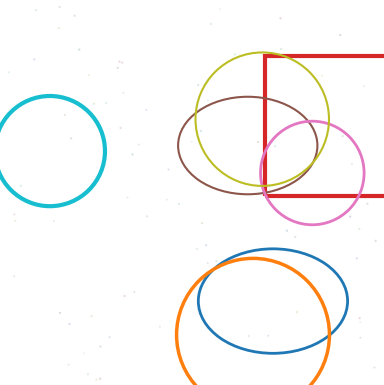[{"shape": "oval", "thickness": 2, "radius": 0.97, "center": [0.709, 0.218]}, {"shape": "circle", "thickness": 2.5, "radius": 0.99, "center": [0.657, 0.13]}, {"shape": "square", "thickness": 3, "radius": 0.9, "center": [0.87, 0.673]}, {"shape": "oval", "thickness": 1.5, "radius": 0.9, "center": [0.644, 0.622]}, {"shape": "circle", "thickness": 2, "radius": 0.67, "center": [0.811, 0.551]}, {"shape": "circle", "thickness": 1.5, "radius": 0.87, "center": [0.681, 0.69]}, {"shape": "circle", "thickness": 3, "radius": 0.72, "center": [0.13, 0.608]}]